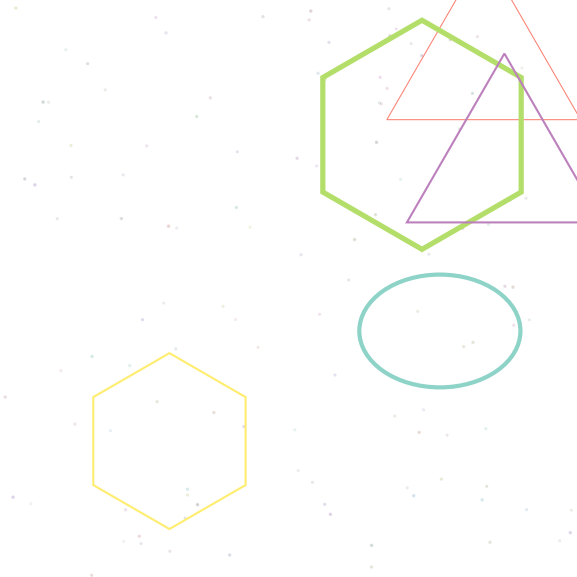[{"shape": "oval", "thickness": 2, "radius": 0.7, "center": [0.762, 0.426]}, {"shape": "triangle", "thickness": 0.5, "radius": 0.97, "center": [0.838, 0.889]}, {"shape": "hexagon", "thickness": 2.5, "radius": 0.99, "center": [0.731, 0.766]}, {"shape": "triangle", "thickness": 1, "radius": 0.97, "center": [0.873, 0.711]}, {"shape": "hexagon", "thickness": 1, "radius": 0.76, "center": [0.293, 0.235]}]